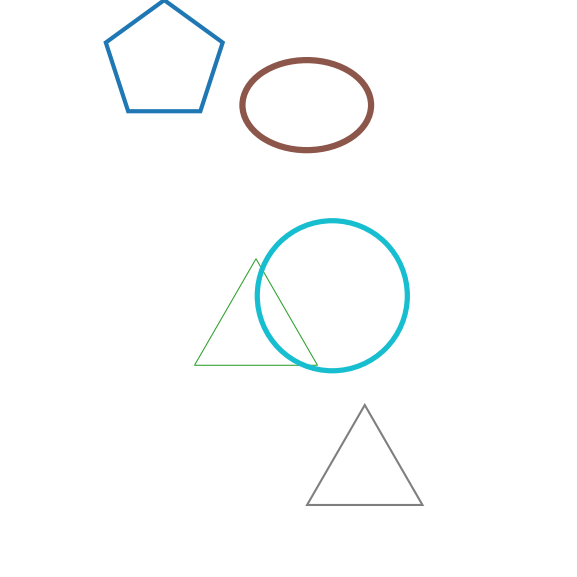[{"shape": "pentagon", "thickness": 2, "radius": 0.53, "center": [0.284, 0.893]}, {"shape": "triangle", "thickness": 0.5, "radius": 0.61, "center": [0.443, 0.428]}, {"shape": "oval", "thickness": 3, "radius": 0.56, "center": [0.531, 0.817]}, {"shape": "triangle", "thickness": 1, "radius": 0.58, "center": [0.632, 0.182]}, {"shape": "circle", "thickness": 2.5, "radius": 0.65, "center": [0.575, 0.487]}]